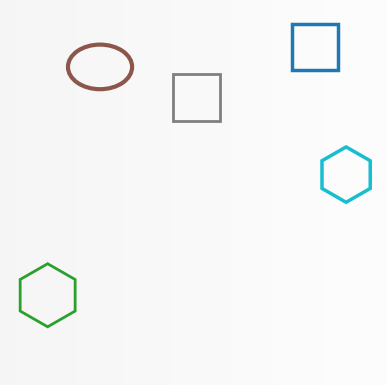[{"shape": "square", "thickness": 2.5, "radius": 0.3, "center": [0.813, 0.879]}, {"shape": "hexagon", "thickness": 2, "radius": 0.41, "center": [0.123, 0.233]}, {"shape": "oval", "thickness": 3, "radius": 0.41, "center": [0.258, 0.826]}, {"shape": "square", "thickness": 2, "radius": 0.3, "center": [0.506, 0.746]}, {"shape": "hexagon", "thickness": 2.5, "radius": 0.36, "center": [0.893, 0.546]}]